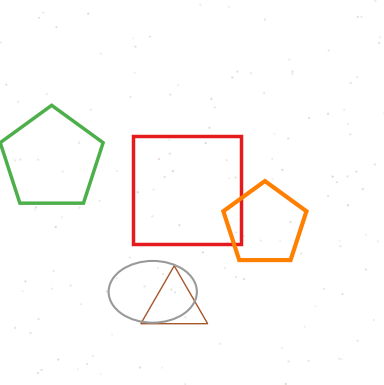[{"shape": "square", "thickness": 2.5, "radius": 0.7, "center": [0.486, 0.506]}, {"shape": "pentagon", "thickness": 2.5, "radius": 0.7, "center": [0.134, 0.586]}, {"shape": "pentagon", "thickness": 3, "radius": 0.57, "center": [0.688, 0.416]}, {"shape": "triangle", "thickness": 1, "radius": 0.5, "center": [0.453, 0.209]}, {"shape": "oval", "thickness": 1.5, "radius": 0.57, "center": [0.397, 0.242]}]